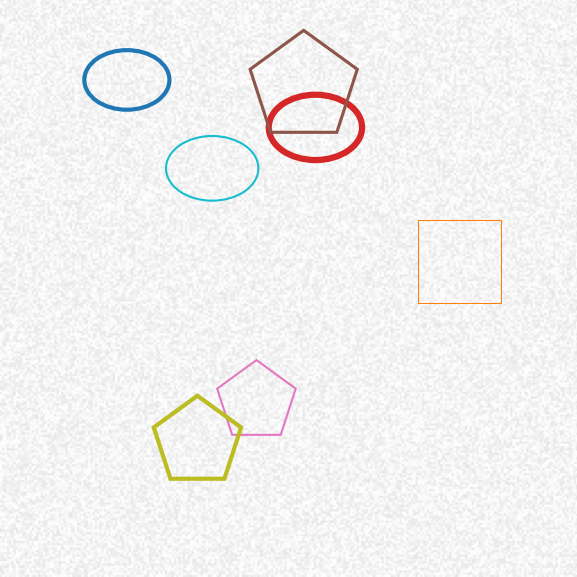[{"shape": "oval", "thickness": 2, "radius": 0.37, "center": [0.22, 0.861]}, {"shape": "square", "thickness": 0.5, "radius": 0.36, "center": [0.796, 0.547]}, {"shape": "oval", "thickness": 3, "radius": 0.4, "center": [0.546, 0.779]}, {"shape": "pentagon", "thickness": 1.5, "radius": 0.49, "center": [0.526, 0.849]}, {"shape": "pentagon", "thickness": 1, "radius": 0.36, "center": [0.444, 0.304]}, {"shape": "pentagon", "thickness": 2, "radius": 0.4, "center": [0.342, 0.234]}, {"shape": "oval", "thickness": 1, "radius": 0.4, "center": [0.367, 0.708]}]